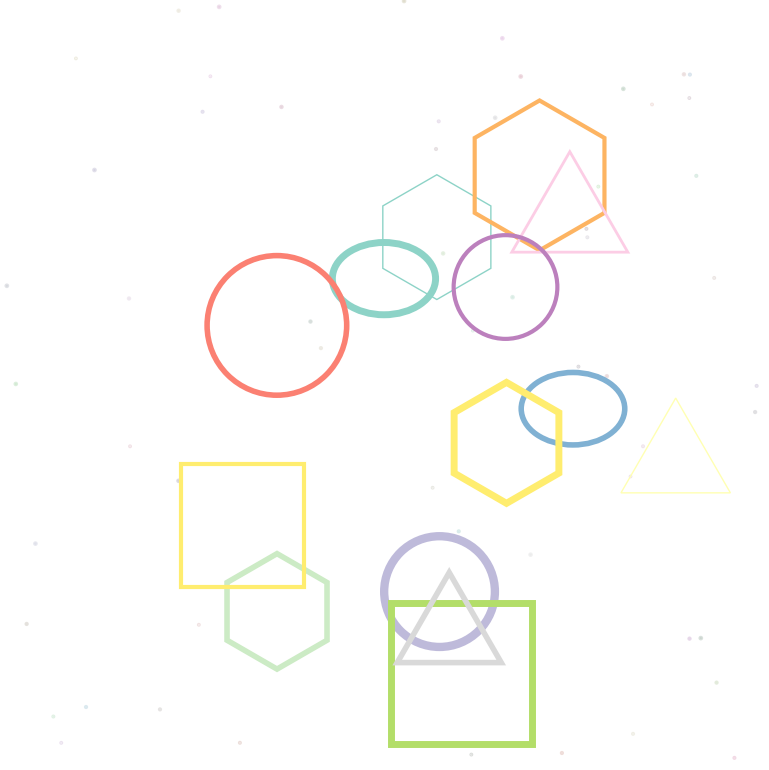[{"shape": "hexagon", "thickness": 0.5, "radius": 0.41, "center": [0.567, 0.692]}, {"shape": "oval", "thickness": 2.5, "radius": 0.34, "center": [0.499, 0.638]}, {"shape": "triangle", "thickness": 0.5, "radius": 0.41, "center": [0.878, 0.401]}, {"shape": "circle", "thickness": 3, "radius": 0.36, "center": [0.571, 0.232]}, {"shape": "circle", "thickness": 2, "radius": 0.45, "center": [0.36, 0.577]}, {"shape": "oval", "thickness": 2, "radius": 0.34, "center": [0.744, 0.469]}, {"shape": "hexagon", "thickness": 1.5, "radius": 0.49, "center": [0.701, 0.772]}, {"shape": "square", "thickness": 2.5, "radius": 0.46, "center": [0.599, 0.125]}, {"shape": "triangle", "thickness": 1, "radius": 0.43, "center": [0.74, 0.716]}, {"shape": "triangle", "thickness": 2, "radius": 0.39, "center": [0.583, 0.178]}, {"shape": "circle", "thickness": 1.5, "radius": 0.34, "center": [0.656, 0.627]}, {"shape": "hexagon", "thickness": 2, "radius": 0.37, "center": [0.36, 0.206]}, {"shape": "square", "thickness": 1.5, "radius": 0.4, "center": [0.315, 0.318]}, {"shape": "hexagon", "thickness": 2.5, "radius": 0.39, "center": [0.658, 0.425]}]